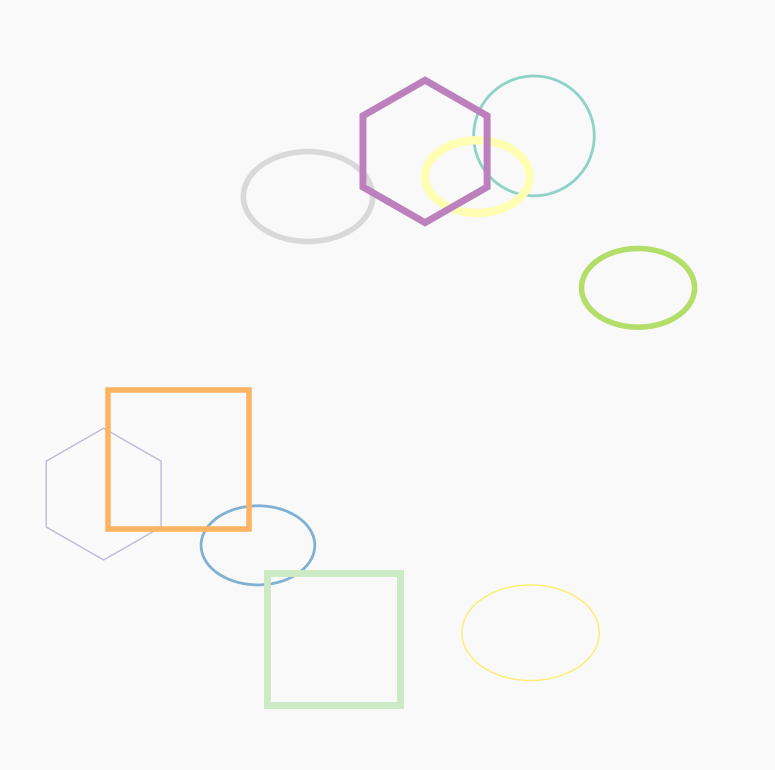[{"shape": "circle", "thickness": 1, "radius": 0.39, "center": [0.689, 0.823]}, {"shape": "oval", "thickness": 3, "radius": 0.34, "center": [0.616, 0.771]}, {"shape": "hexagon", "thickness": 0.5, "radius": 0.43, "center": [0.134, 0.358]}, {"shape": "oval", "thickness": 1, "radius": 0.37, "center": [0.333, 0.292]}, {"shape": "square", "thickness": 2, "radius": 0.45, "center": [0.23, 0.403]}, {"shape": "oval", "thickness": 2, "radius": 0.36, "center": [0.823, 0.626]}, {"shape": "oval", "thickness": 2, "radius": 0.42, "center": [0.397, 0.745]}, {"shape": "hexagon", "thickness": 2.5, "radius": 0.46, "center": [0.548, 0.803]}, {"shape": "square", "thickness": 2.5, "radius": 0.43, "center": [0.43, 0.17]}, {"shape": "oval", "thickness": 0.5, "radius": 0.44, "center": [0.685, 0.178]}]